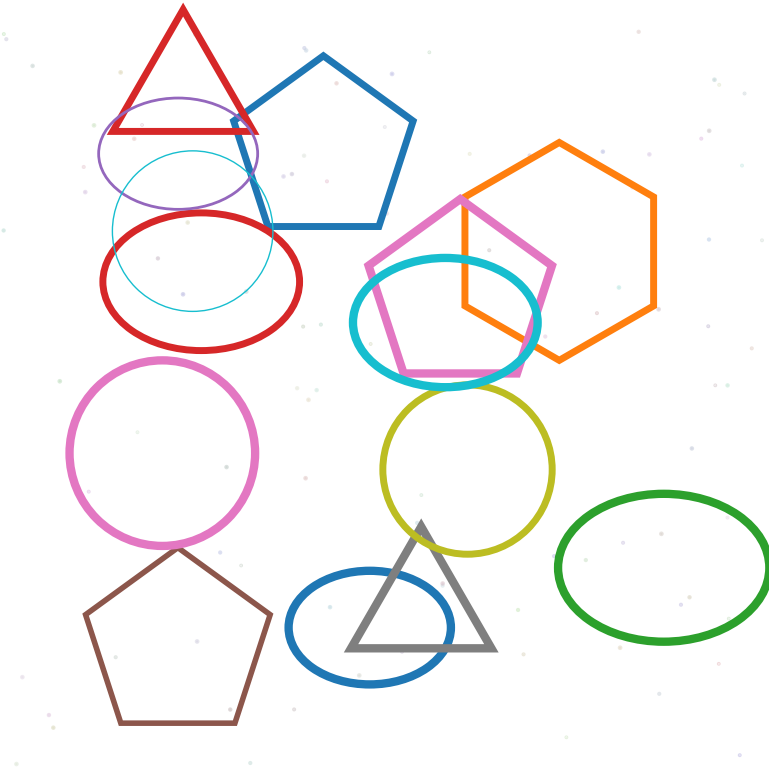[{"shape": "oval", "thickness": 3, "radius": 0.53, "center": [0.48, 0.185]}, {"shape": "pentagon", "thickness": 2.5, "radius": 0.61, "center": [0.42, 0.805]}, {"shape": "hexagon", "thickness": 2.5, "radius": 0.71, "center": [0.726, 0.674]}, {"shape": "oval", "thickness": 3, "radius": 0.69, "center": [0.862, 0.263]}, {"shape": "oval", "thickness": 2.5, "radius": 0.64, "center": [0.261, 0.634]}, {"shape": "triangle", "thickness": 2.5, "radius": 0.53, "center": [0.238, 0.882]}, {"shape": "oval", "thickness": 1, "radius": 0.52, "center": [0.231, 0.8]}, {"shape": "pentagon", "thickness": 2, "radius": 0.63, "center": [0.231, 0.163]}, {"shape": "pentagon", "thickness": 3, "radius": 0.63, "center": [0.598, 0.616]}, {"shape": "circle", "thickness": 3, "radius": 0.6, "center": [0.211, 0.412]}, {"shape": "triangle", "thickness": 3, "radius": 0.53, "center": [0.547, 0.211]}, {"shape": "circle", "thickness": 2.5, "radius": 0.55, "center": [0.607, 0.39]}, {"shape": "circle", "thickness": 0.5, "radius": 0.52, "center": [0.25, 0.7]}, {"shape": "oval", "thickness": 3, "radius": 0.6, "center": [0.578, 0.581]}]